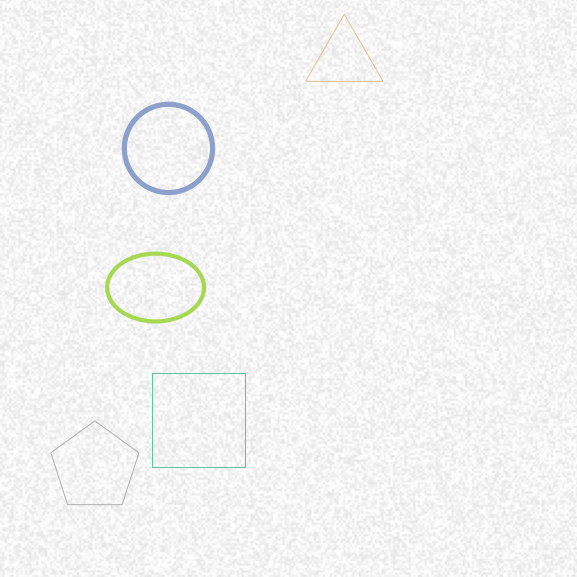[{"shape": "square", "thickness": 0.5, "radius": 0.4, "center": [0.343, 0.272]}, {"shape": "circle", "thickness": 2.5, "radius": 0.38, "center": [0.292, 0.742]}, {"shape": "oval", "thickness": 2, "radius": 0.42, "center": [0.269, 0.501]}, {"shape": "triangle", "thickness": 0.5, "radius": 0.39, "center": [0.596, 0.897]}, {"shape": "pentagon", "thickness": 0.5, "radius": 0.4, "center": [0.164, 0.19]}]